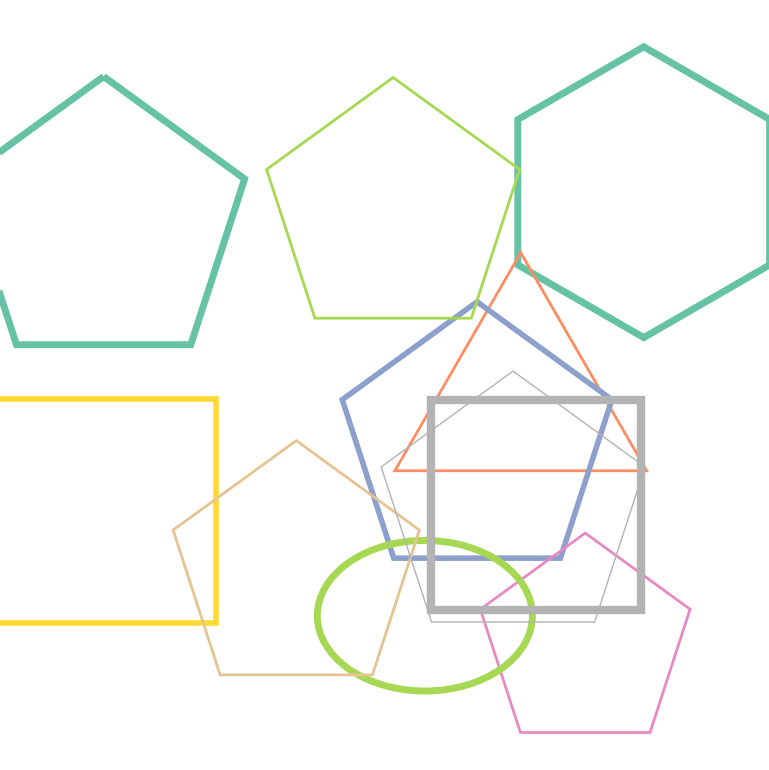[{"shape": "pentagon", "thickness": 2.5, "radius": 0.96, "center": [0.135, 0.708]}, {"shape": "hexagon", "thickness": 2.5, "radius": 0.94, "center": [0.836, 0.75]}, {"shape": "triangle", "thickness": 1, "radius": 0.94, "center": [0.676, 0.483]}, {"shape": "pentagon", "thickness": 2, "radius": 0.92, "center": [0.62, 0.424]}, {"shape": "pentagon", "thickness": 1, "radius": 0.72, "center": [0.76, 0.165]}, {"shape": "oval", "thickness": 2.5, "radius": 0.7, "center": [0.552, 0.2]}, {"shape": "pentagon", "thickness": 1, "radius": 0.86, "center": [0.511, 0.727]}, {"shape": "square", "thickness": 2, "radius": 0.73, "center": [0.135, 0.336]}, {"shape": "pentagon", "thickness": 1, "radius": 0.84, "center": [0.385, 0.26]}, {"shape": "pentagon", "thickness": 0.5, "radius": 0.9, "center": [0.666, 0.338]}, {"shape": "square", "thickness": 3, "radius": 0.68, "center": [0.696, 0.344]}]